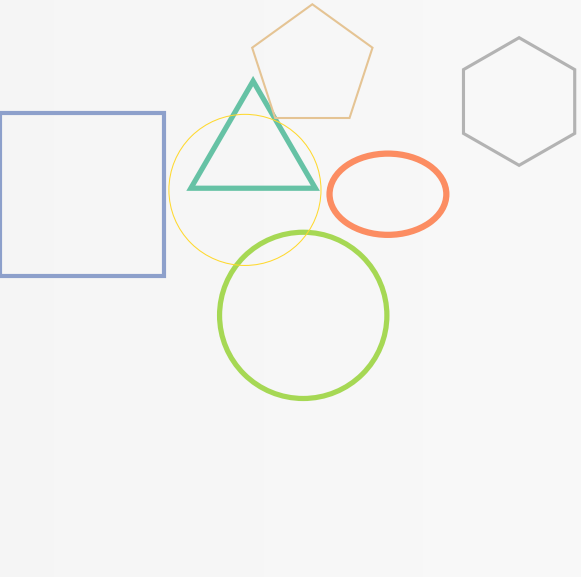[{"shape": "triangle", "thickness": 2.5, "radius": 0.62, "center": [0.435, 0.735]}, {"shape": "oval", "thickness": 3, "radius": 0.5, "center": [0.667, 0.663]}, {"shape": "square", "thickness": 2, "radius": 0.71, "center": [0.14, 0.663]}, {"shape": "circle", "thickness": 2.5, "radius": 0.72, "center": [0.522, 0.453]}, {"shape": "circle", "thickness": 0.5, "radius": 0.65, "center": [0.421, 0.67]}, {"shape": "pentagon", "thickness": 1, "radius": 0.54, "center": [0.537, 0.883]}, {"shape": "hexagon", "thickness": 1.5, "radius": 0.55, "center": [0.893, 0.823]}]